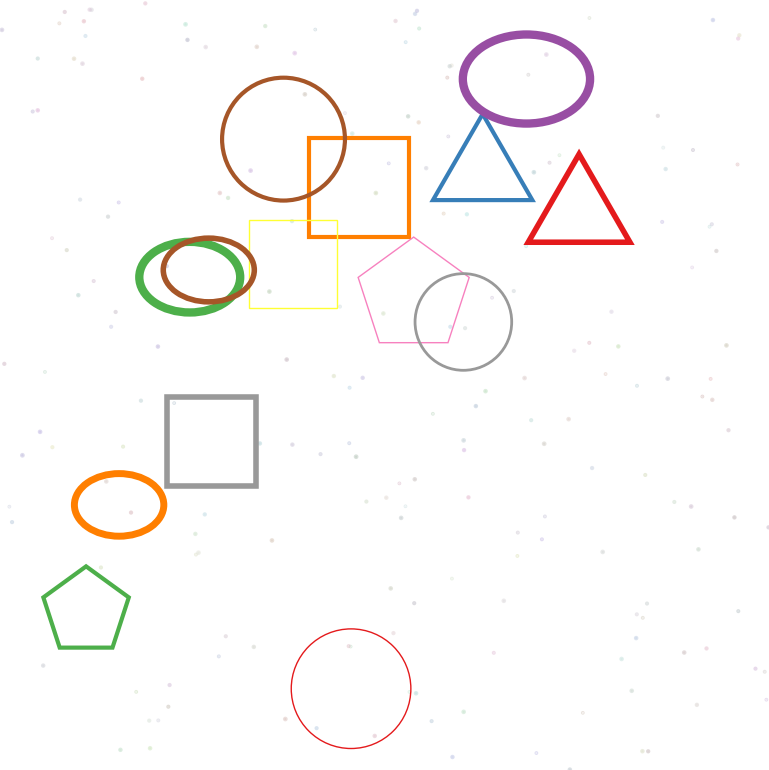[{"shape": "triangle", "thickness": 2, "radius": 0.38, "center": [0.752, 0.724]}, {"shape": "circle", "thickness": 0.5, "radius": 0.39, "center": [0.456, 0.106]}, {"shape": "triangle", "thickness": 1.5, "radius": 0.37, "center": [0.627, 0.777]}, {"shape": "pentagon", "thickness": 1.5, "radius": 0.29, "center": [0.112, 0.206]}, {"shape": "oval", "thickness": 3, "radius": 0.33, "center": [0.246, 0.64]}, {"shape": "oval", "thickness": 3, "radius": 0.41, "center": [0.684, 0.897]}, {"shape": "oval", "thickness": 2.5, "radius": 0.29, "center": [0.155, 0.344]}, {"shape": "square", "thickness": 1.5, "radius": 0.32, "center": [0.466, 0.756]}, {"shape": "square", "thickness": 0.5, "radius": 0.29, "center": [0.381, 0.657]}, {"shape": "oval", "thickness": 2, "radius": 0.3, "center": [0.271, 0.649]}, {"shape": "circle", "thickness": 1.5, "radius": 0.4, "center": [0.368, 0.819]}, {"shape": "pentagon", "thickness": 0.5, "radius": 0.38, "center": [0.537, 0.616]}, {"shape": "circle", "thickness": 1, "radius": 0.31, "center": [0.602, 0.582]}, {"shape": "square", "thickness": 2, "radius": 0.29, "center": [0.274, 0.427]}]